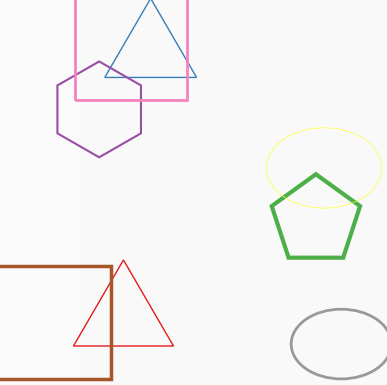[{"shape": "triangle", "thickness": 1, "radius": 0.74, "center": [0.319, 0.176]}, {"shape": "triangle", "thickness": 1, "radius": 0.68, "center": [0.389, 0.867]}, {"shape": "pentagon", "thickness": 3, "radius": 0.6, "center": [0.815, 0.428]}, {"shape": "hexagon", "thickness": 1.5, "radius": 0.62, "center": [0.256, 0.716]}, {"shape": "oval", "thickness": 0.5, "radius": 0.75, "center": [0.836, 0.564]}, {"shape": "square", "thickness": 2.5, "radius": 0.73, "center": [0.139, 0.162]}, {"shape": "square", "thickness": 2, "radius": 0.72, "center": [0.338, 0.884]}, {"shape": "oval", "thickness": 2, "radius": 0.65, "center": [0.881, 0.106]}]